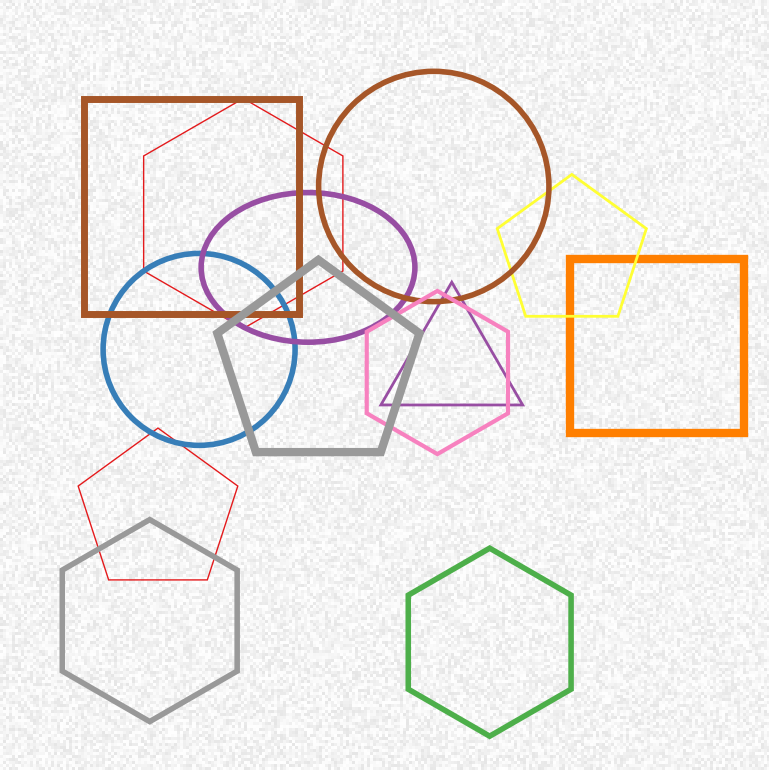[{"shape": "pentagon", "thickness": 0.5, "radius": 0.55, "center": [0.205, 0.335]}, {"shape": "hexagon", "thickness": 0.5, "radius": 0.75, "center": [0.316, 0.723]}, {"shape": "circle", "thickness": 2, "radius": 0.62, "center": [0.259, 0.546]}, {"shape": "hexagon", "thickness": 2, "radius": 0.61, "center": [0.636, 0.166]}, {"shape": "oval", "thickness": 2, "radius": 0.69, "center": [0.4, 0.653]}, {"shape": "triangle", "thickness": 1, "radius": 0.53, "center": [0.587, 0.527]}, {"shape": "square", "thickness": 3, "radius": 0.56, "center": [0.853, 0.55]}, {"shape": "pentagon", "thickness": 1, "radius": 0.51, "center": [0.743, 0.672]}, {"shape": "square", "thickness": 2.5, "radius": 0.7, "center": [0.249, 0.732]}, {"shape": "circle", "thickness": 2, "radius": 0.75, "center": [0.563, 0.758]}, {"shape": "hexagon", "thickness": 1.5, "radius": 0.53, "center": [0.568, 0.516]}, {"shape": "pentagon", "thickness": 3, "radius": 0.69, "center": [0.413, 0.524]}, {"shape": "hexagon", "thickness": 2, "radius": 0.66, "center": [0.194, 0.194]}]